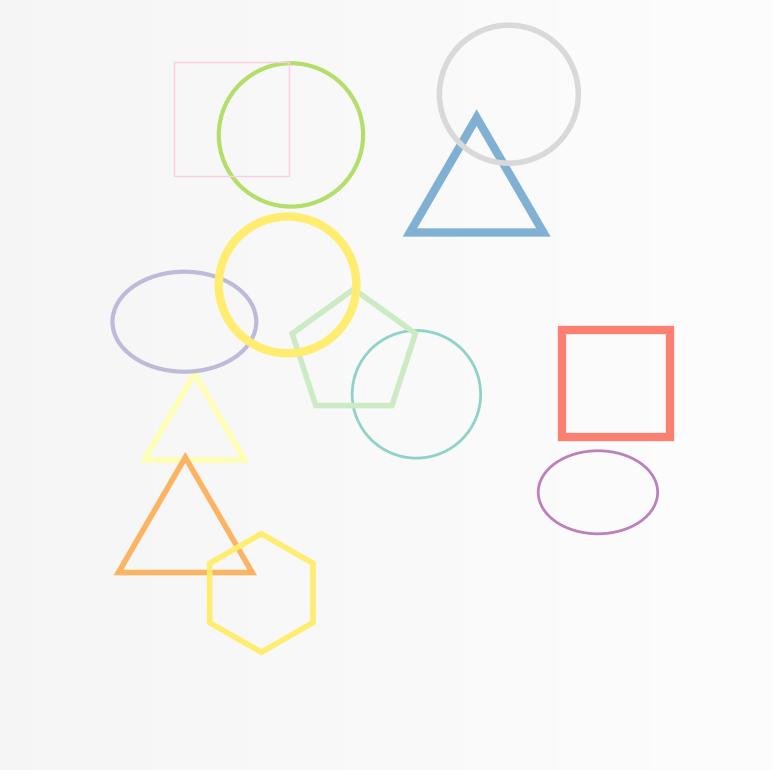[{"shape": "circle", "thickness": 1, "radius": 0.41, "center": [0.537, 0.488]}, {"shape": "triangle", "thickness": 2, "radius": 0.37, "center": [0.251, 0.44]}, {"shape": "oval", "thickness": 1.5, "radius": 0.46, "center": [0.238, 0.582]}, {"shape": "square", "thickness": 3, "radius": 0.35, "center": [0.794, 0.502]}, {"shape": "triangle", "thickness": 3, "radius": 0.5, "center": [0.615, 0.748]}, {"shape": "triangle", "thickness": 2, "radius": 0.5, "center": [0.239, 0.306]}, {"shape": "circle", "thickness": 1.5, "radius": 0.47, "center": [0.375, 0.825]}, {"shape": "square", "thickness": 0.5, "radius": 0.37, "center": [0.299, 0.845]}, {"shape": "circle", "thickness": 2, "radius": 0.45, "center": [0.657, 0.878]}, {"shape": "oval", "thickness": 1, "radius": 0.39, "center": [0.772, 0.361]}, {"shape": "pentagon", "thickness": 2, "radius": 0.42, "center": [0.457, 0.541]}, {"shape": "hexagon", "thickness": 2, "radius": 0.38, "center": [0.337, 0.23]}, {"shape": "circle", "thickness": 3, "radius": 0.44, "center": [0.371, 0.63]}]